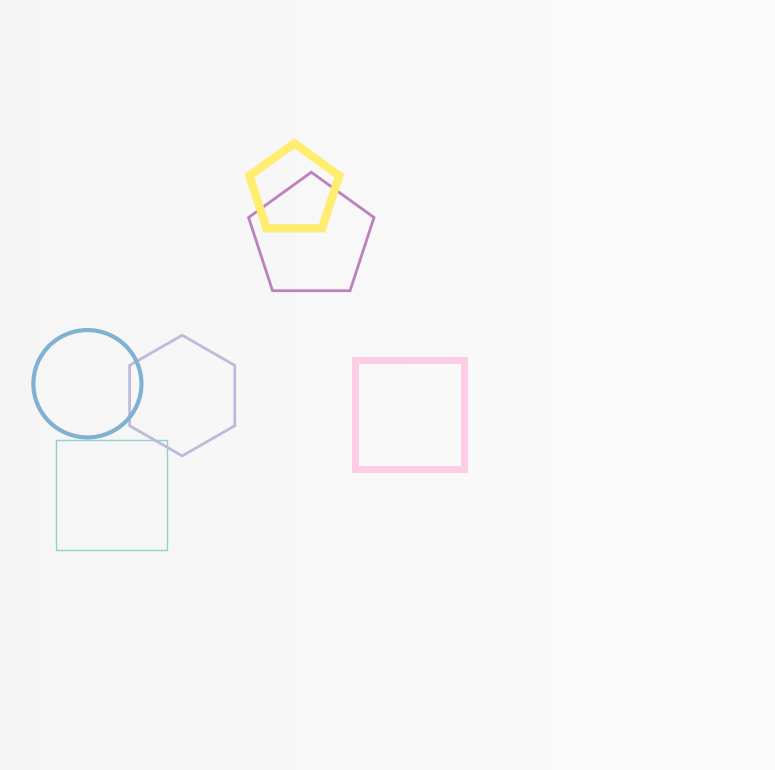[{"shape": "square", "thickness": 0.5, "radius": 0.36, "center": [0.144, 0.357]}, {"shape": "hexagon", "thickness": 1, "radius": 0.39, "center": [0.235, 0.486]}, {"shape": "circle", "thickness": 1.5, "radius": 0.35, "center": [0.113, 0.502]}, {"shape": "square", "thickness": 2.5, "radius": 0.35, "center": [0.528, 0.462]}, {"shape": "pentagon", "thickness": 1, "radius": 0.43, "center": [0.402, 0.691]}, {"shape": "pentagon", "thickness": 3, "radius": 0.3, "center": [0.38, 0.753]}]